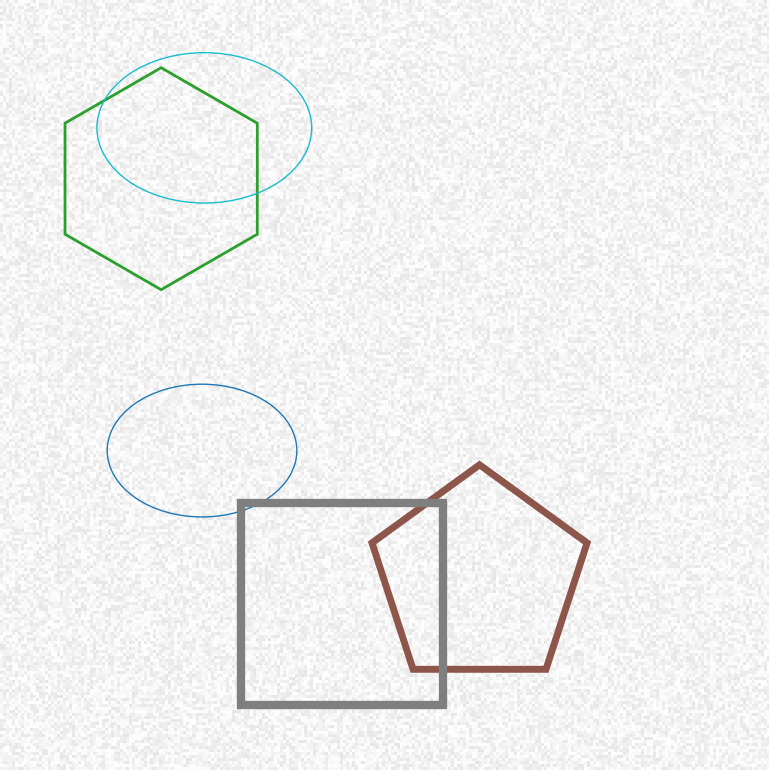[{"shape": "oval", "thickness": 0.5, "radius": 0.62, "center": [0.262, 0.415]}, {"shape": "hexagon", "thickness": 1, "radius": 0.72, "center": [0.209, 0.768]}, {"shape": "pentagon", "thickness": 2.5, "radius": 0.73, "center": [0.623, 0.25]}, {"shape": "square", "thickness": 3, "radius": 0.66, "center": [0.444, 0.216]}, {"shape": "oval", "thickness": 0.5, "radius": 0.7, "center": [0.265, 0.834]}]